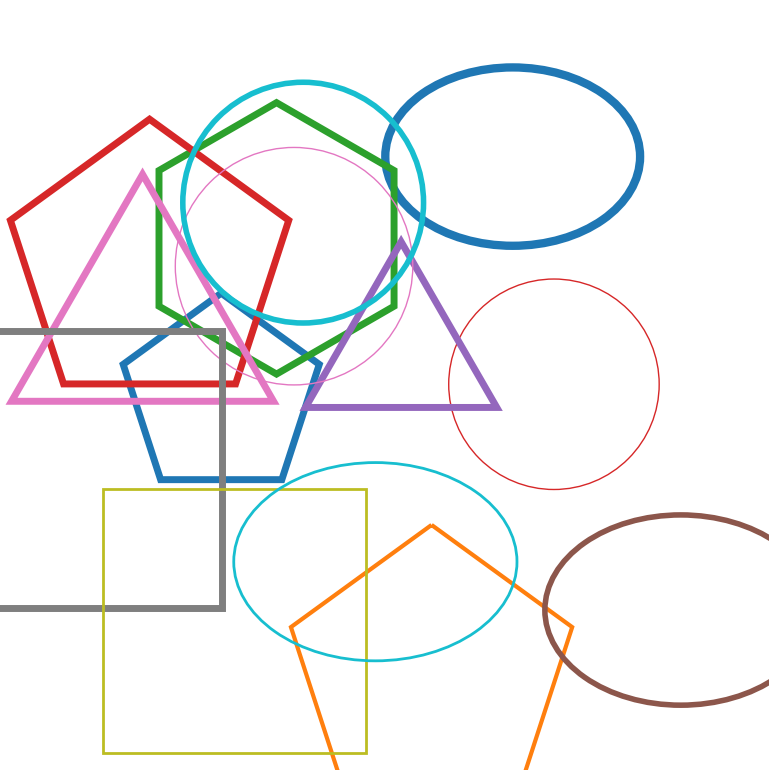[{"shape": "pentagon", "thickness": 2.5, "radius": 0.67, "center": [0.287, 0.485]}, {"shape": "oval", "thickness": 3, "radius": 0.83, "center": [0.666, 0.797]}, {"shape": "pentagon", "thickness": 1.5, "radius": 0.96, "center": [0.56, 0.126]}, {"shape": "hexagon", "thickness": 2.5, "radius": 0.88, "center": [0.359, 0.69]}, {"shape": "pentagon", "thickness": 2.5, "radius": 0.95, "center": [0.194, 0.655]}, {"shape": "circle", "thickness": 0.5, "radius": 0.68, "center": [0.719, 0.501]}, {"shape": "triangle", "thickness": 2.5, "radius": 0.72, "center": [0.521, 0.543]}, {"shape": "oval", "thickness": 2, "radius": 0.88, "center": [0.884, 0.208]}, {"shape": "triangle", "thickness": 2.5, "radius": 0.98, "center": [0.185, 0.577]}, {"shape": "circle", "thickness": 0.5, "radius": 0.77, "center": [0.382, 0.654]}, {"shape": "square", "thickness": 2.5, "radius": 0.9, "center": [0.109, 0.39]}, {"shape": "square", "thickness": 1, "radius": 0.86, "center": [0.304, 0.193]}, {"shape": "oval", "thickness": 1, "radius": 0.92, "center": [0.487, 0.271]}, {"shape": "circle", "thickness": 2, "radius": 0.78, "center": [0.394, 0.737]}]